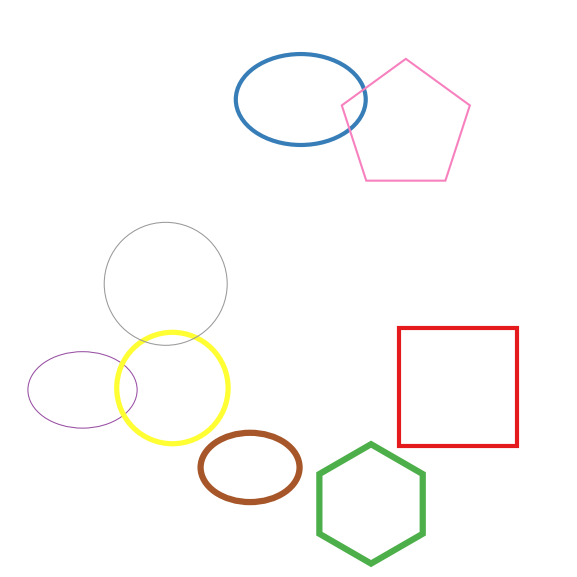[{"shape": "square", "thickness": 2, "radius": 0.51, "center": [0.793, 0.329]}, {"shape": "oval", "thickness": 2, "radius": 0.56, "center": [0.521, 0.827]}, {"shape": "hexagon", "thickness": 3, "radius": 0.52, "center": [0.643, 0.127]}, {"shape": "oval", "thickness": 0.5, "radius": 0.47, "center": [0.143, 0.324]}, {"shape": "circle", "thickness": 2.5, "radius": 0.48, "center": [0.299, 0.327]}, {"shape": "oval", "thickness": 3, "radius": 0.43, "center": [0.433, 0.19]}, {"shape": "pentagon", "thickness": 1, "radius": 0.58, "center": [0.703, 0.781]}, {"shape": "circle", "thickness": 0.5, "radius": 0.53, "center": [0.287, 0.508]}]